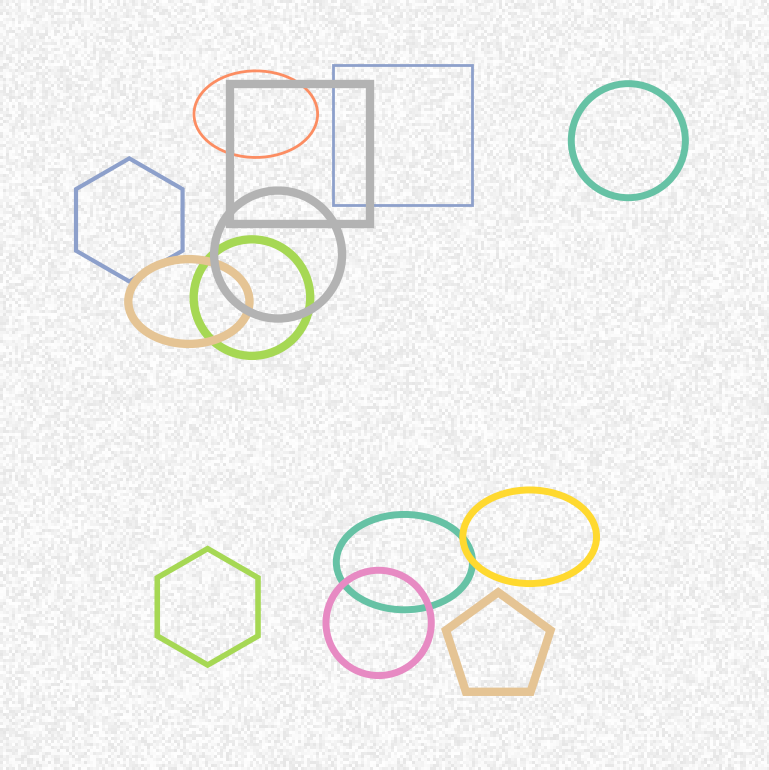[{"shape": "oval", "thickness": 2.5, "radius": 0.44, "center": [0.525, 0.27]}, {"shape": "circle", "thickness": 2.5, "radius": 0.37, "center": [0.816, 0.817]}, {"shape": "oval", "thickness": 1, "radius": 0.4, "center": [0.332, 0.852]}, {"shape": "square", "thickness": 1, "radius": 0.45, "center": [0.523, 0.824]}, {"shape": "hexagon", "thickness": 1.5, "radius": 0.4, "center": [0.168, 0.714]}, {"shape": "circle", "thickness": 2.5, "radius": 0.34, "center": [0.492, 0.191]}, {"shape": "hexagon", "thickness": 2, "radius": 0.38, "center": [0.27, 0.212]}, {"shape": "circle", "thickness": 3, "radius": 0.38, "center": [0.327, 0.613]}, {"shape": "oval", "thickness": 2.5, "radius": 0.43, "center": [0.688, 0.303]}, {"shape": "pentagon", "thickness": 3, "radius": 0.36, "center": [0.647, 0.159]}, {"shape": "oval", "thickness": 3, "radius": 0.39, "center": [0.245, 0.608]}, {"shape": "square", "thickness": 3, "radius": 0.45, "center": [0.39, 0.8]}, {"shape": "circle", "thickness": 3, "radius": 0.42, "center": [0.361, 0.669]}]